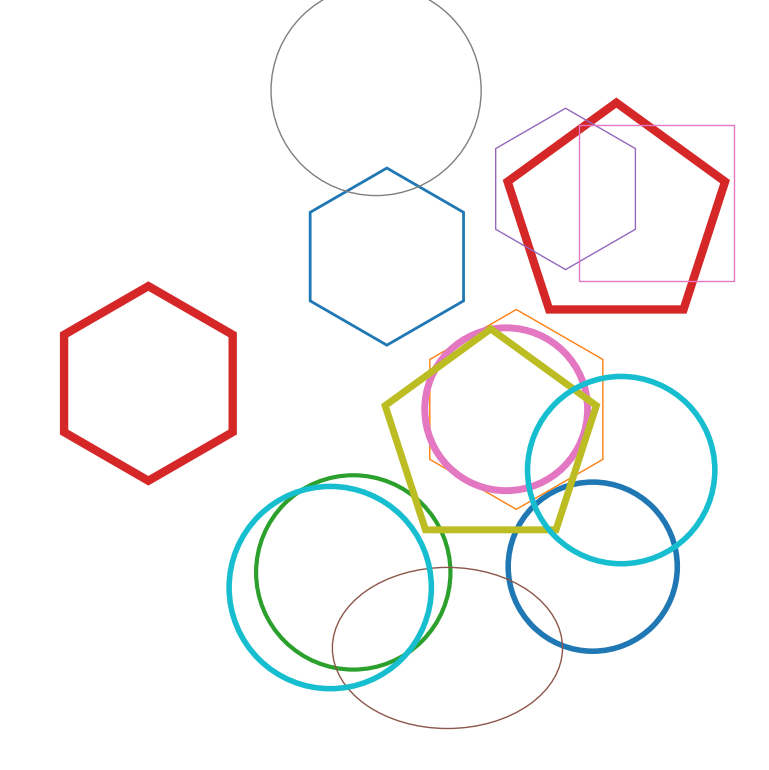[{"shape": "hexagon", "thickness": 1, "radius": 0.58, "center": [0.502, 0.667]}, {"shape": "circle", "thickness": 2, "radius": 0.55, "center": [0.77, 0.264]}, {"shape": "hexagon", "thickness": 0.5, "radius": 0.65, "center": [0.671, 0.468]}, {"shape": "circle", "thickness": 1.5, "radius": 0.63, "center": [0.459, 0.257]}, {"shape": "hexagon", "thickness": 3, "radius": 0.63, "center": [0.193, 0.502]}, {"shape": "pentagon", "thickness": 3, "radius": 0.74, "center": [0.8, 0.718]}, {"shape": "hexagon", "thickness": 0.5, "radius": 0.52, "center": [0.734, 0.755]}, {"shape": "oval", "thickness": 0.5, "radius": 0.75, "center": [0.581, 0.158]}, {"shape": "circle", "thickness": 2.5, "radius": 0.53, "center": [0.657, 0.469]}, {"shape": "square", "thickness": 0.5, "radius": 0.5, "center": [0.852, 0.736]}, {"shape": "circle", "thickness": 0.5, "radius": 0.68, "center": [0.488, 0.882]}, {"shape": "pentagon", "thickness": 2.5, "radius": 0.72, "center": [0.637, 0.429]}, {"shape": "circle", "thickness": 2, "radius": 0.61, "center": [0.807, 0.389]}, {"shape": "circle", "thickness": 2, "radius": 0.66, "center": [0.429, 0.237]}]